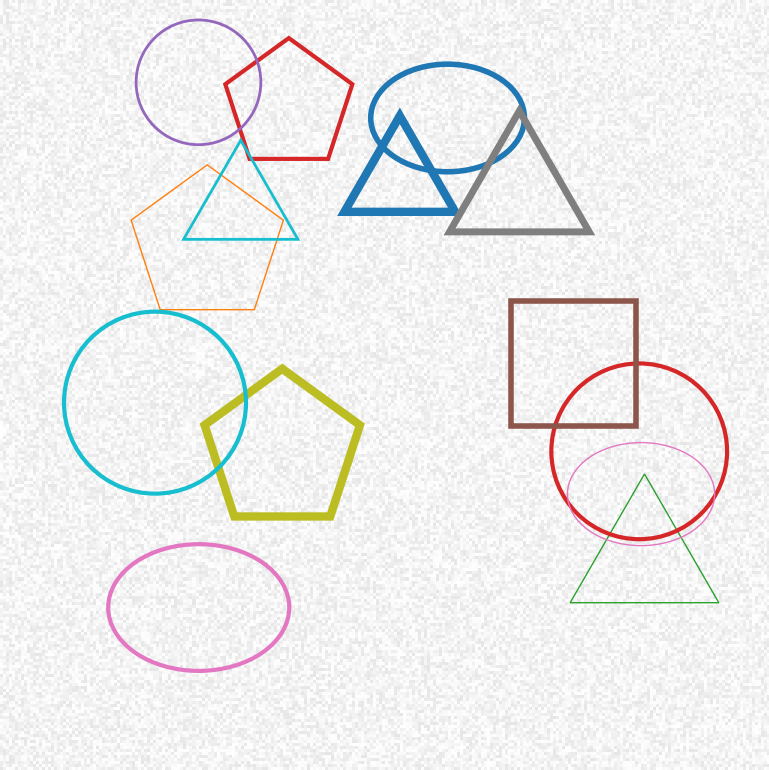[{"shape": "oval", "thickness": 2, "radius": 0.5, "center": [0.581, 0.847]}, {"shape": "triangle", "thickness": 3, "radius": 0.42, "center": [0.519, 0.766]}, {"shape": "pentagon", "thickness": 0.5, "radius": 0.52, "center": [0.269, 0.682]}, {"shape": "triangle", "thickness": 0.5, "radius": 0.56, "center": [0.837, 0.273]}, {"shape": "circle", "thickness": 1.5, "radius": 0.57, "center": [0.83, 0.414]}, {"shape": "pentagon", "thickness": 1.5, "radius": 0.43, "center": [0.375, 0.864]}, {"shape": "circle", "thickness": 1, "radius": 0.4, "center": [0.258, 0.893]}, {"shape": "square", "thickness": 2, "radius": 0.4, "center": [0.745, 0.528]}, {"shape": "oval", "thickness": 0.5, "radius": 0.48, "center": [0.833, 0.358]}, {"shape": "oval", "thickness": 1.5, "radius": 0.59, "center": [0.258, 0.211]}, {"shape": "triangle", "thickness": 2.5, "radius": 0.52, "center": [0.675, 0.751]}, {"shape": "pentagon", "thickness": 3, "radius": 0.53, "center": [0.367, 0.415]}, {"shape": "triangle", "thickness": 1, "radius": 0.43, "center": [0.313, 0.732]}, {"shape": "circle", "thickness": 1.5, "radius": 0.59, "center": [0.201, 0.477]}]